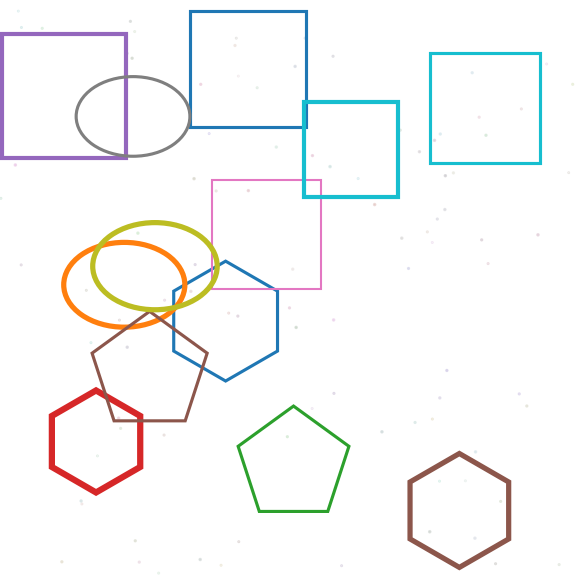[{"shape": "hexagon", "thickness": 1.5, "radius": 0.52, "center": [0.391, 0.443]}, {"shape": "square", "thickness": 1.5, "radius": 0.5, "center": [0.429, 0.88]}, {"shape": "oval", "thickness": 2.5, "radius": 0.52, "center": [0.215, 0.506]}, {"shape": "pentagon", "thickness": 1.5, "radius": 0.5, "center": [0.508, 0.195]}, {"shape": "hexagon", "thickness": 3, "radius": 0.44, "center": [0.166, 0.235]}, {"shape": "square", "thickness": 2, "radius": 0.54, "center": [0.11, 0.832]}, {"shape": "pentagon", "thickness": 1.5, "radius": 0.52, "center": [0.259, 0.355]}, {"shape": "hexagon", "thickness": 2.5, "radius": 0.49, "center": [0.795, 0.115]}, {"shape": "square", "thickness": 1, "radius": 0.47, "center": [0.461, 0.593]}, {"shape": "oval", "thickness": 1.5, "radius": 0.49, "center": [0.23, 0.798]}, {"shape": "oval", "thickness": 2.5, "radius": 0.54, "center": [0.268, 0.538]}, {"shape": "square", "thickness": 1.5, "radius": 0.48, "center": [0.84, 0.813]}, {"shape": "square", "thickness": 2, "radius": 0.41, "center": [0.608, 0.741]}]